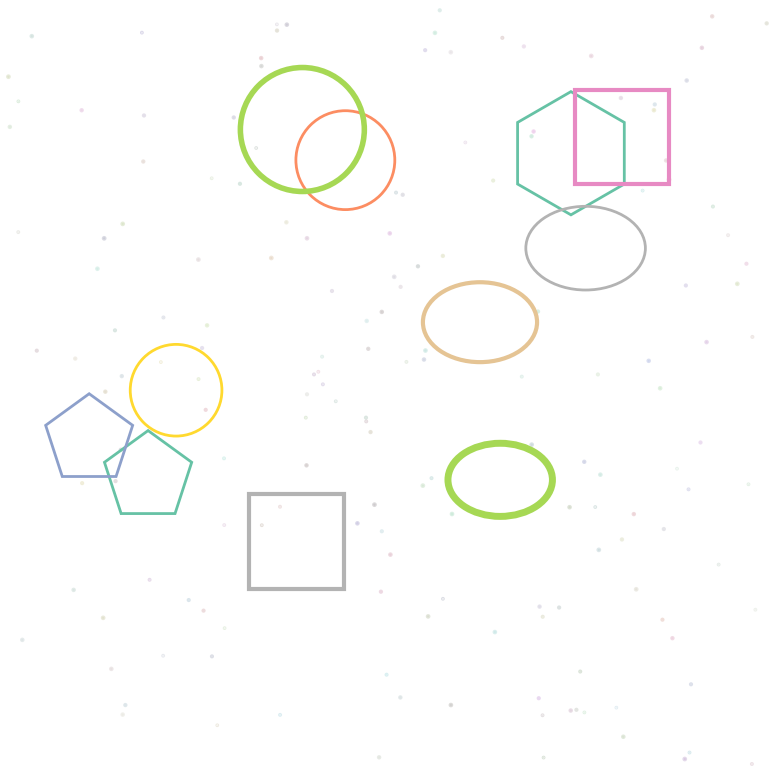[{"shape": "hexagon", "thickness": 1, "radius": 0.4, "center": [0.741, 0.801]}, {"shape": "pentagon", "thickness": 1, "radius": 0.3, "center": [0.192, 0.381]}, {"shape": "circle", "thickness": 1, "radius": 0.32, "center": [0.449, 0.792]}, {"shape": "pentagon", "thickness": 1, "radius": 0.3, "center": [0.116, 0.429]}, {"shape": "square", "thickness": 1.5, "radius": 0.31, "center": [0.808, 0.822]}, {"shape": "oval", "thickness": 2.5, "radius": 0.34, "center": [0.65, 0.377]}, {"shape": "circle", "thickness": 2, "radius": 0.4, "center": [0.393, 0.832]}, {"shape": "circle", "thickness": 1, "radius": 0.3, "center": [0.229, 0.493]}, {"shape": "oval", "thickness": 1.5, "radius": 0.37, "center": [0.623, 0.582]}, {"shape": "oval", "thickness": 1, "radius": 0.39, "center": [0.761, 0.678]}, {"shape": "square", "thickness": 1.5, "radius": 0.31, "center": [0.385, 0.296]}]